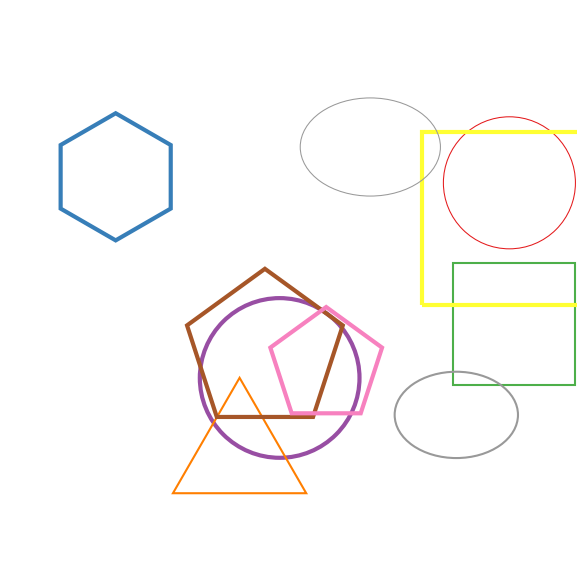[{"shape": "circle", "thickness": 0.5, "radius": 0.57, "center": [0.882, 0.683]}, {"shape": "hexagon", "thickness": 2, "radius": 0.55, "center": [0.2, 0.693]}, {"shape": "square", "thickness": 1, "radius": 0.53, "center": [0.89, 0.438]}, {"shape": "circle", "thickness": 2, "radius": 0.69, "center": [0.484, 0.345]}, {"shape": "triangle", "thickness": 1, "radius": 0.67, "center": [0.415, 0.212]}, {"shape": "square", "thickness": 2, "radius": 0.75, "center": [0.881, 0.62]}, {"shape": "pentagon", "thickness": 2, "radius": 0.71, "center": [0.459, 0.392]}, {"shape": "pentagon", "thickness": 2, "radius": 0.51, "center": [0.565, 0.366]}, {"shape": "oval", "thickness": 0.5, "radius": 0.61, "center": [0.641, 0.745]}, {"shape": "oval", "thickness": 1, "radius": 0.53, "center": [0.79, 0.281]}]